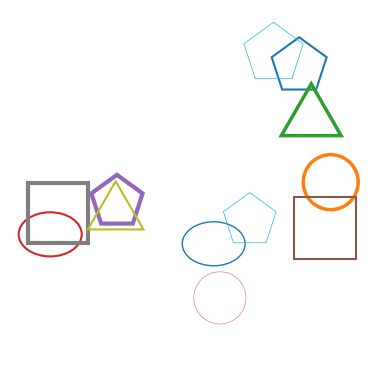[{"shape": "pentagon", "thickness": 1.5, "radius": 0.38, "center": [0.777, 0.828]}, {"shape": "oval", "thickness": 1, "radius": 0.41, "center": [0.555, 0.367]}, {"shape": "circle", "thickness": 2.5, "radius": 0.36, "center": [0.859, 0.527]}, {"shape": "triangle", "thickness": 2.5, "radius": 0.45, "center": [0.808, 0.693]}, {"shape": "oval", "thickness": 1.5, "radius": 0.41, "center": [0.13, 0.391]}, {"shape": "pentagon", "thickness": 3, "radius": 0.35, "center": [0.304, 0.476]}, {"shape": "square", "thickness": 1.5, "radius": 0.4, "center": [0.845, 0.407]}, {"shape": "circle", "thickness": 0.5, "radius": 0.34, "center": [0.571, 0.226]}, {"shape": "square", "thickness": 3, "radius": 0.39, "center": [0.151, 0.446]}, {"shape": "triangle", "thickness": 1.5, "radius": 0.42, "center": [0.3, 0.446]}, {"shape": "pentagon", "thickness": 0.5, "radius": 0.4, "center": [0.711, 0.861]}, {"shape": "pentagon", "thickness": 0.5, "radius": 0.36, "center": [0.649, 0.428]}]